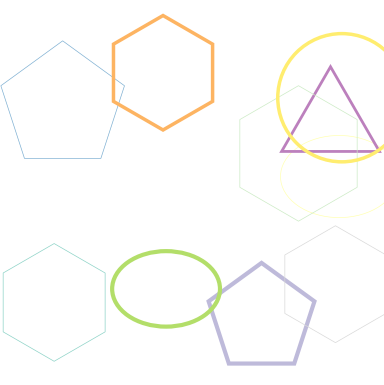[{"shape": "hexagon", "thickness": 0.5, "radius": 0.76, "center": [0.141, 0.214]}, {"shape": "oval", "thickness": 0.5, "radius": 0.76, "center": [0.881, 0.541]}, {"shape": "pentagon", "thickness": 3, "radius": 0.72, "center": [0.679, 0.173]}, {"shape": "pentagon", "thickness": 0.5, "radius": 0.84, "center": [0.163, 0.725]}, {"shape": "hexagon", "thickness": 2.5, "radius": 0.74, "center": [0.423, 0.811]}, {"shape": "oval", "thickness": 3, "radius": 0.7, "center": [0.431, 0.25]}, {"shape": "hexagon", "thickness": 0.5, "radius": 0.76, "center": [0.871, 0.262]}, {"shape": "triangle", "thickness": 2, "radius": 0.73, "center": [0.858, 0.68]}, {"shape": "hexagon", "thickness": 0.5, "radius": 0.88, "center": [0.775, 0.601]}, {"shape": "circle", "thickness": 2.5, "radius": 0.83, "center": [0.888, 0.746]}]